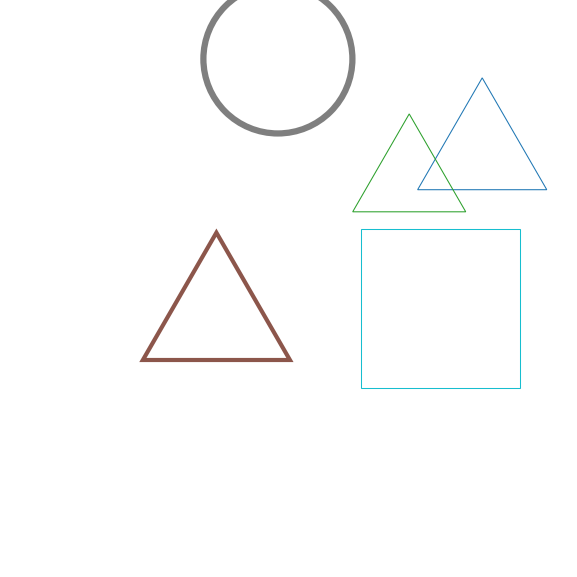[{"shape": "triangle", "thickness": 0.5, "radius": 0.65, "center": [0.835, 0.735]}, {"shape": "triangle", "thickness": 0.5, "radius": 0.56, "center": [0.709, 0.689]}, {"shape": "triangle", "thickness": 2, "radius": 0.74, "center": [0.375, 0.449]}, {"shape": "circle", "thickness": 3, "radius": 0.65, "center": [0.481, 0.897]}, {"shape": "square", "thickness": 0.5, "radius": 0.69, "center": [0.763, 0.465]}]